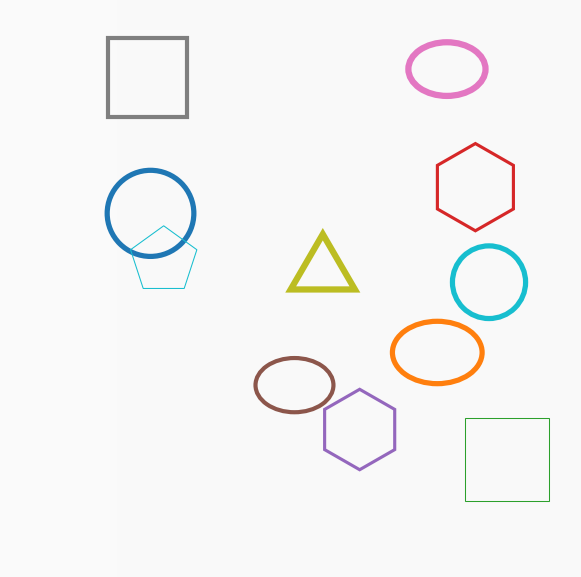[{"shape": "circle", "thickness": 2.5, "radius": 0.37, "center": [0.259, 0.63]}, {"shape": "oval", "thickness": 2.5, "radius": 0.39, "center": [0.752, 0.389]}, {"shape": "square", "thickness": 0.5, "radius": 0.36, "center": [0.872, 0.204]}, {"shape": "hexagon", "thickness": 1.5, "radius": 0.38, "center": [0.818, 0.675]}, {"shape": "hexagon", "thickness": 1.5, "radius": 0.35, "center": [0.619, 0.255]}, {"shape": "oval", "thickness": 2, "radius": 0.34, "center": [0.507, 0.332]}, {"shape": "oval", "thickness": 3, "radius": 0.33, "center": [0.769, 0.88]}, {"shape": "square", "thickness": 2, "radius": 0.34, "center": [0.254, 0.864]}, {"shape": "triangle", "thickness": 3, "radius": 0.32, "center": [0.555, 0.53]}, {"shape": "circle", "thickness": 2.5, "radius": 0.31, "center": [0.841, 0.51]}, {"shape": "pentagon", "thickness": 0.5, "radius": 0.3, "center": [0.282, 0.548]}]